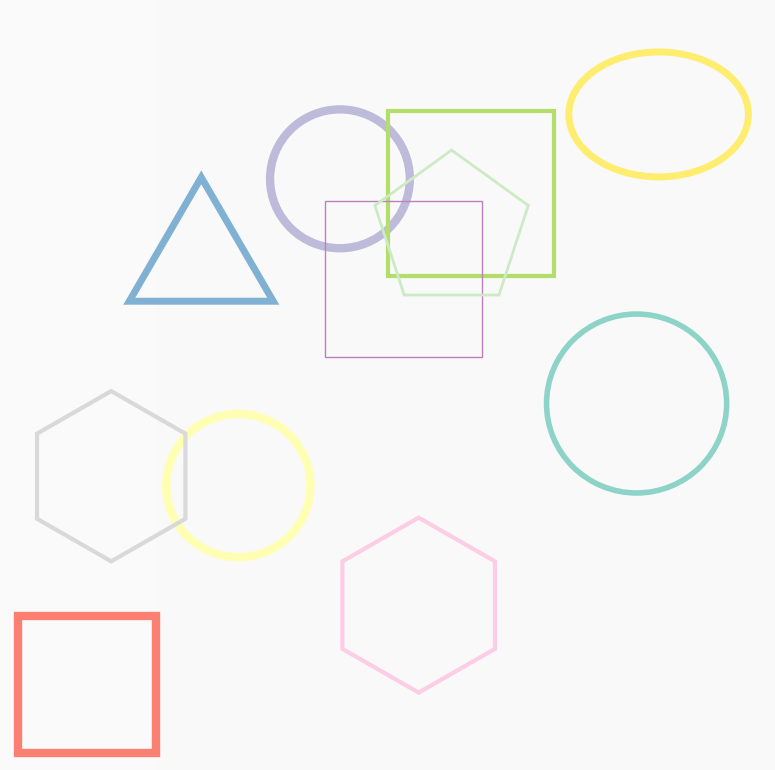[{"shape": "circle", "thickness": 2, "radius": 0.58, "center": [0.821, 0.476]}, {"shape": "circle", "thickness": 3, "radius": 0.47, "center": [0.307, 0.369]}, {"shape": "circle", "thickness": 3, "radius": 0.45, "center": [0.439, 0.768]}, {"shape": "square", "thickness": 3, "radius": 0.44, "center": [0.112, 0.111]}, {"shape": "triangle", "thickness": 2.5, "radius": 0.54, "center": [0.26, 0.662]}, {"shape": "square", "thickness": 1.5, "radius": 0.54, "center": [0.608, 0.749]}, {"shape": "hexagon", "thickness": 1.5, "radius": 0.57, "center": [0.54, 0.214]}, {"shape": "hexagon", "thickness": 1.5, "radius": 0.55, "center": [0.144, 0.382]}, {"shape": "square", "thickness": 0.5, "radius": 0.51, "center": [0.521, 0.637]}, {"shape": "pentagon", "thickness": 1, "radius": 0.52, "center": [0.583, 0.701]}, {"shape": "oval", "thickness": 2.5, "radius": 0.58, "center": [0.85, 0.851]}]